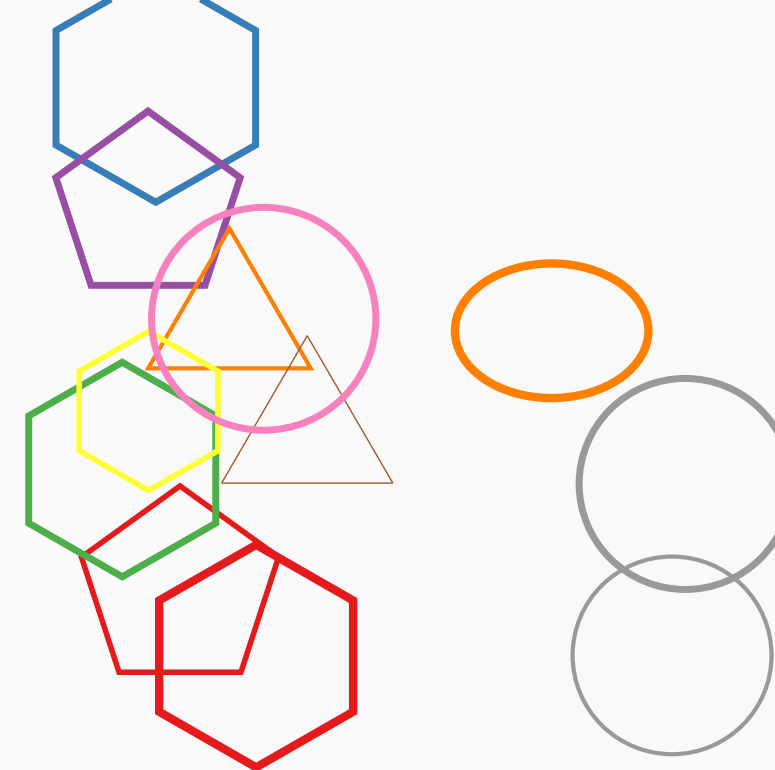[{"shape": "hexagon", "thickness": 3, "radius": 0.72, "center": [0.331, 0.148]}, {"shape": "pentagon", "thickness": 2, "radius": 0.67, "center": [0.232, 0.235]}, {"shape": "hexagon", "thickness": 2.5, "radius": 0.74, "center": [0.201, 0.886]}, {"shape": "hexagon", "thickness": 2.5, "radius": 0.7, "center": [0.158, 0.39]}, {"shape": "pentagon", "thickness": 2.5, "radius": 0.63, "center": [0.191, 0.731]}, {"shape": "triangle", "thickness": 1.5, "radius": 0.61, "center": [0.296, 0.582]}, {"shape": "oval", "thickness": 3, "radius": 0.62, "center": [0.712, 0.57]}, {"shape": "hexagon", "thickness": 2, "radius": 0.52, "center": [0.192, 0.466]}, {"shape": "triangle", "thickness": 0.5, "radius": 0.64, "center": [0.396, 0.436]}, {"shape": "circle", "thickness": 2.5, "radius": 0.72, "center": [0.34, 0.586]}, {"shape": "circle", "thickness": 1.5, "radius": 0.64, "center": [0.867, 0.149]}, {"shape": "circle", "thickness": 2.5, "radius": 0.69, "center": [0.884, 0.371]}]